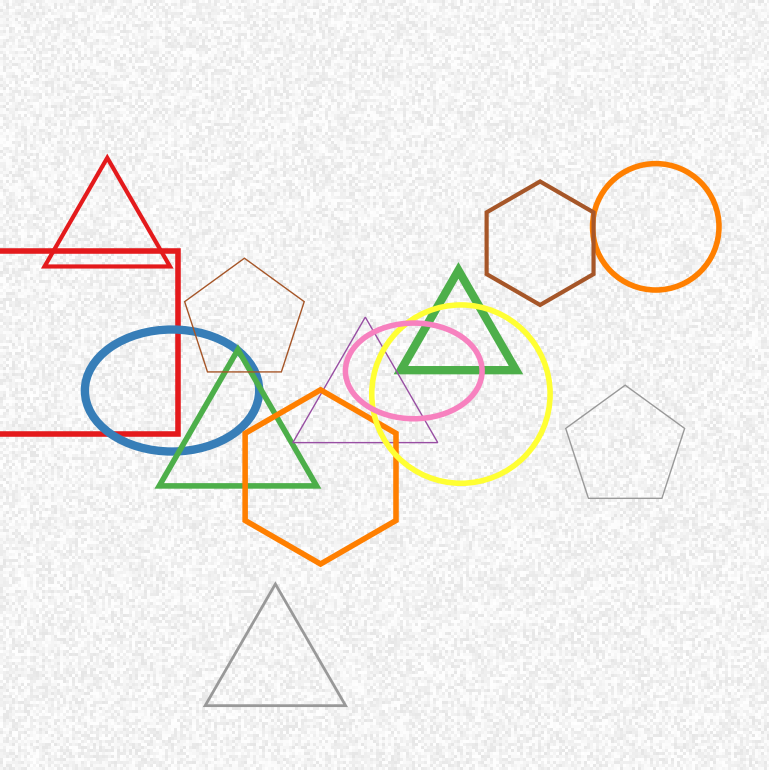[{"shape": "triangle", "thickness": 1.5, "radius": 0.47, "center": [0.139, 0.701]}, {"shape": "square", "thickness": 2, "radius": 0.59, "center": [0.113, 0.555]}, {"shape": "oval", "thickness": 3, "radius": 0.57, "center": [0.223, 0.493]}, {"shape": "triangle", "thickness": 3, "radius": 0.43, "center": [0.595, 0.562]}, {"shape": "triangle", "thickness": 2, "radius": 0.59, "center": [0.309, 0.428]}, {"shape": "triangle", "thickness": 0.5, "radius": 0.54, "center": [0.474, 0.48]}, {"shape": "hexagon", "thickness": 2, "radius": 0.57, "center": [0.416, 0.381]}, {"shape": "circle", "thickness": 2, "radius": 0.41, "center": [0.852, 0.705]}, {"shape": "circle", "thickness": 2, "radius": 0.58, "center": [0.599, 0.488]}, {"shape": "hexagon", "thickness": 1.5, "radius": 0.4, "center": [0.701, 0.684]}, {"shape": "pentagon", "thickness": 0.5, "radius": 0.41, "center": [0.317, 0.583]}, {"shape": "oval", "thickness": 2, "radius": 0.44, "center": [0.537, 0.518]}, {"shape": "triangle", "thickness": 1, "radius": 0.53, "center": [0.358, 0.136]}, {"shape": "pentagon", "thickness": 0.5, "radius": 0.41, "center": [0.812, 0.419]}]